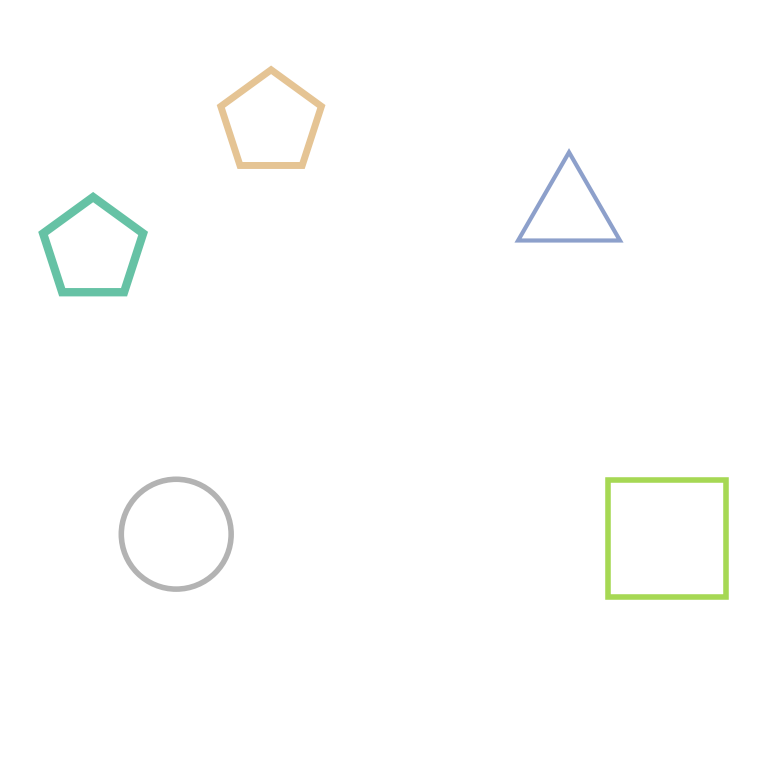[{"shape": "pentagon", "thickness": 3, "radius": 0.34, "center": [0.121, 0.676]}, {"shape": "triangle", "thickness": 1.5, "radius": 0.38, "center": [0.739, 0.726]}, {"shape": "square", "thickness": 2, "radius": 0.38, "center": [0.866, 0.301]}, {"shape": "pentagon", "thickness": 2.5, "radius": 0.34, "center": [0.352, 0.841]}, {"shape": "circle", "thickness": 2, "radius": 0.36, "center": [0.229, 0.306]}]